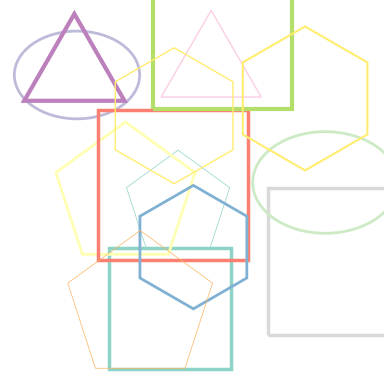[{"shape": "pentagon", "thickness": 0.5, "radius": 0.7, "center": [0.463, 0.469]}, {"shape": "square", "thickness": 2.5, "radius": 0.79, "center": [0.442, 0.199]}, {"shape": "pentagon", "thickness": 2, "radius": 0.95, "center": [0.326, 0.493]}, {"shape": "oval", "thickness": 2, "radius": 0.81, "center": [0.2, 0.805]}, {"shape": "square", "thickness": 2.5, "radius": 0.98, "center": [0.449, 0.519]}, {"shape": "hexagon", "thickness": 2, "radius": 0.8, "center": [0.502, 0.358]}, {"shape": "pentagon", "thickness": 0.5, "radius": 0.99, "center": [0.364, 0.203]}, {"shape": "square", "thickness": 3, "radius": 0.9, "center": [0.578, 0.895]}, {"shape": "triangle", "thickness": 1, "radius": 0.75, "center": [0.549, 0.823]}, {"shape": "square", "thickness": 2.5, "radius": 0.95, "center": [0.886, 0.321]}, {"shape": "triangle", "thickness": 3, "radius": 0.75, "center": [0.193, 0.813]}, {"shape": "oval", "thickness": 2, "radius": 0.94, "center": [0.845, 0.526]}, {"shape": "hexagon", "thickness": 1.5, "radius": 0.93, "center": [0.792, 0.744]}, {"shape": "hexagon", "thickness": 1, "radius": 0.88, "center": [0.452, 0.699]}]